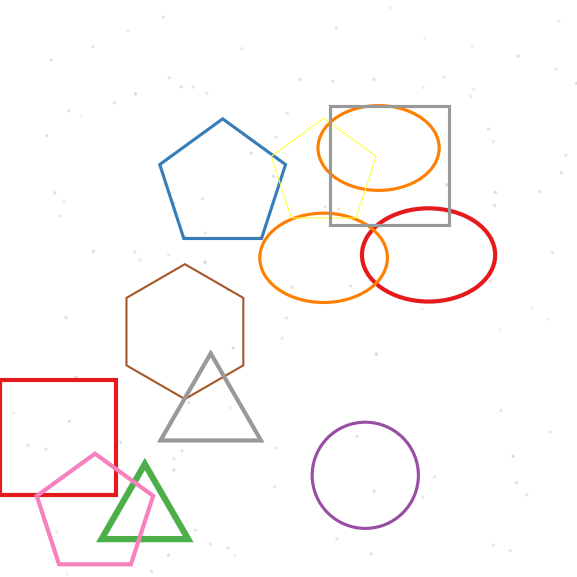[{"shape": "square", "thickness": 2, "radius": 0.5, "center": [0.1, 0.241]}, {"shape": "oval", "thickness": 2, "radius": 0.58, "center": [0.742, 0.558]}, {"shape": "pentagon", "thickness": 1.5, "radius": 0.57, "center": [0.386, 0.679]}, {"shape": "triangle", "thickness": 3, "radius": 0.43, "center": [0.251, 0.109]}, {"shape": "circle", "thickness": 1.5, "radius": 0.46, "center": [0.633, 0.176]}, {"shape": "oval", "thickness": 1.5, "radius": 0.52, "center": [0.656, 0.743]}, {"shape": "oval", "thickness": 1.5, "radius": 0.55, "center": [0.56, 0.553]}, {"shape": "pentagon", "thickness": 0.5, "radius": 0.48, "center": [0.561, 0.699]}, {"shape": "hexagon", "thickness": 1, "radius": 0.58, "center": [0.32, 0.425]}, {"shape": "pentagon", "thickness": 2, "radius": 0.53, "center": [0.164, 0.108]}, {"shape": "triangle", "thickness": 2, "radius": 0.5, "center": [0.365, 0.287]}, {"shape": "square", "thickness": 1.5, "radius": 0.52, "center": [0.675, 0.713]}]